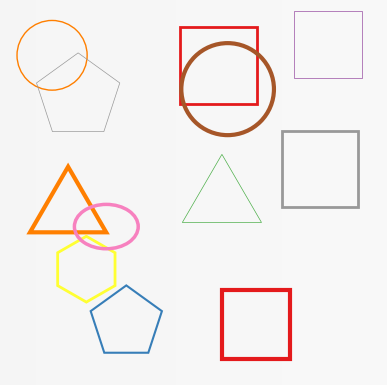[{"shape": "square", "thickness": 2, "radius": 0.5, "center": [0.564, 0.83]}, {"shape": "square", "thickness": 3, "radius": 0.44, "center": [0.661, 0.157]}, {"shape": "pentagon", "thickness": 1.5, "radius": 0.48, "center": [0.326, 0.162]}, {"shape": "triangle", "thickness": 0.5, "radius": 0.59, "center": [0.573, 0.481]}, {"shape": "square", "thickness": 0.5, "radius": 0.43, "center": [0.847, 0.885]}, {"shape": "circle", "thickness": 1, "radius": 0.45, "center": [0.134, 0.856]}, {"shape": "triangle", "thickness": 3, "radius": 0.57, "center": [0.176, 0.453]}, {"shape": "hexagon", "thickness": 2, "radius": 0.43, "center": [0.223, 0.301]}, {"shape": "circle", "thickness": 3, "radius": 0.6, "center": [0.587, 0.768]}, {"shape": "oval", "thickness": 2.5, "radius": 0.41, "center": [0.274, 0.411]}, {"shape": "square", "thickness": 2, "radius": 0.49, "center": [0.826, 0.561]}, {"shape": "pentagon", "thickness": 0.5, "radius": 0.56, "center": [0.202, 0.75]}]